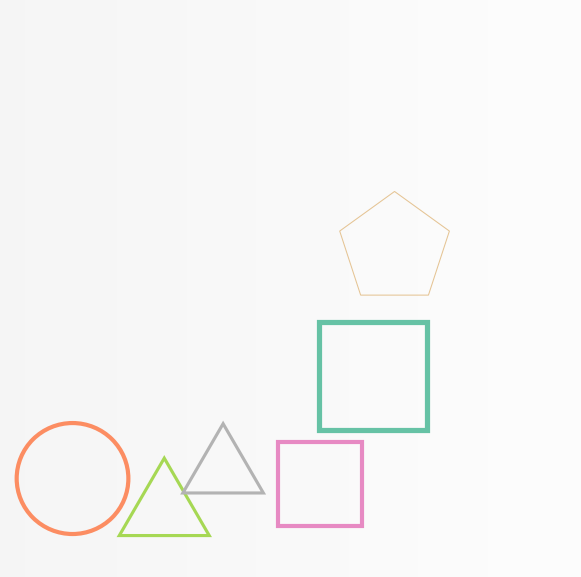[{"shape": "square", "thickness": 2.5, "radius": 0.46, "center": [0.642, 0.348]}, {"shape": "circle", "thickness": 2, "radius": 0.48, "center": [0.125, 0.171]}, {"shape": "square", "thickness": 2, "radius": 0.36, "center": [0.55, 0.161]}, {"shape": "triangle", "thickness": 1.5, "radius": 0.45, "center": [0.283, 0.116]}, {"shape": "pentagon", "thickness": 0.5, "radius": 0.5, "center": [0.679, 0.568]}, {"shape": "triangle", "thickness": 1.5, "radius": 0.4, "center": [0.384, 0.185]}]